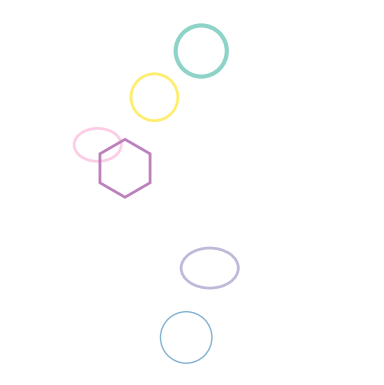[{"shape": "circle", "thickness": 3, "radius": 0.33, "center": [0.523, 0.867]}, {"shape": "oval", "thickness": 2, "radius": 0.37, "center": [0.545, 0.304]}, {"shape": "circle", "thickness": 1, "radius": 0.33, "center": [0.484, 0.124]}, {"shape": "oval", "thickness": 2, "radius": 0.31, "center": [0.254, 0.624]}, {"shape": "hexagon", "thickness": 2, "radius": 0.38, "center": [0.325, 0.563]}, {"shape": "circle", "thickness": 2, "radius": 0.3, "center": [0.401, 0.747]}]